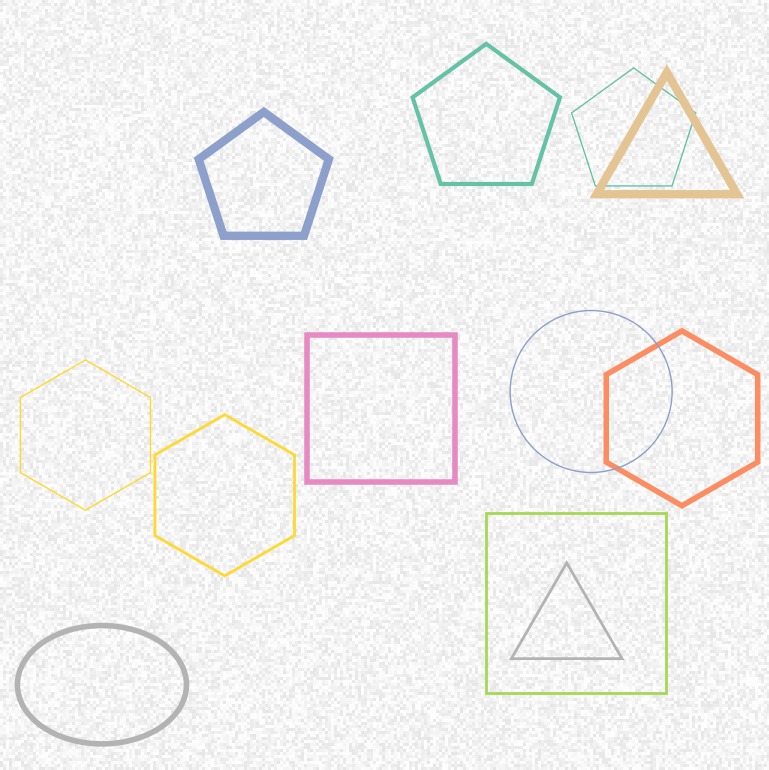[{"shape": "pentagon", "thickness": 1.5, "radius": 0.5, "center": [0.632, 0.842]}, {"shape": "pentagon", "thickness": 0.5, "radius": 0.42, "center": [0.823, 0.827]}, {"shape": "hexagon", "thickness": 2, "radius": 0.57, "center": [0.886, 0.457]}, {"shape": "pentagon", "thickness": 3, "radius": 0.44, "center": [0.343, 0.766]}, {"shape": "circle", "thickness": 0.5, "radius": 0.53, "center": [0.768, 0.492]}, {"shape": "square", "thickness": 2, "radius": 0.48, "center": [0.495, 0.469]}, {"shape": "square", "thickness": 1, "radius": 0.58, "center": [0.748, 0.217]}, {"shape": "hexagon", "thickness": 1, "radius": 0.52, "center": [0.292, 0.357]}, {"shape": "hexagon", "thickness": 0.5, "radius": 0.49, "center": [0.111, 0.435]}, {"shape": "triangle", "thickness": 3, "radius": 0.53, "center": [0.866, 0.8]}, {"shape": "triangle", "thickness": 1, "radius": 0.41, "center": [0.736, 0.186]}, {"shape": "oval", "thickness": 2, "radius": 0.55, "center": [0.132, 0.111]}]